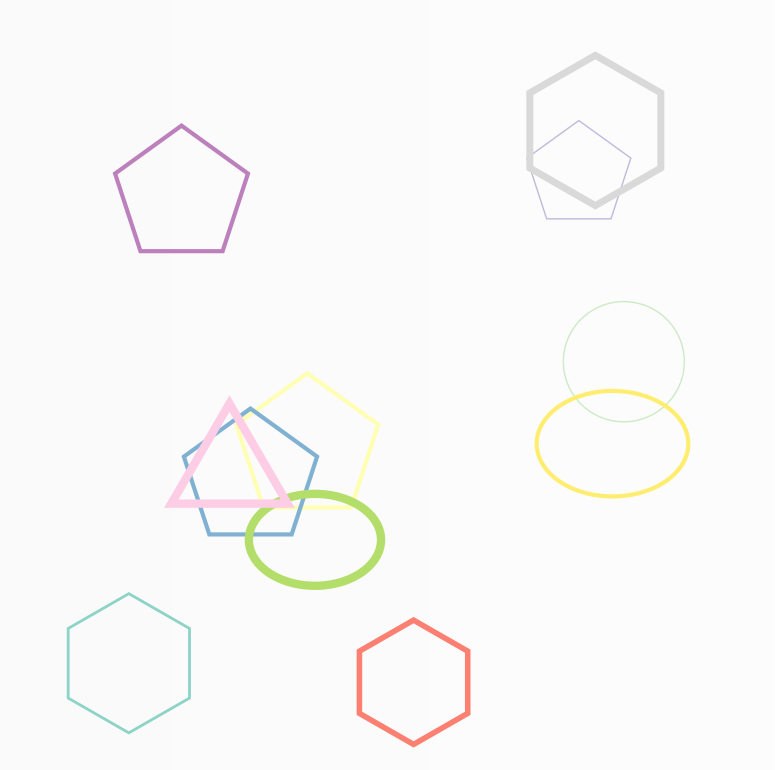[{"shape": "hexagon", "thickness": 1, "radius": 0.45, "center": [0.166, 0.139]}, {"shape": "pentagon", "thickness": 1.5, "radius": 0.48, "center": [0.396, 0.419]}, {"shape": "pentagon", "thickness": 0.5, "radius": 0.35, "center": [0.747, 0.773]}, {"shape": "hexagon", "thickness": 2, "radius": 0.4, "center": [0.534, 0.114]}, {"shape": "pentagon", "thickness": 1.5, "radius": 0.45, "center": [0.323, 0.379]}, {"shape": "oval", "thickness": 3, "radius": 0.43, "center": [0.406, 0.299]}, {"shape": "triangle", "thickness": 3, "radius": 0.43, "center": [0.296, 0.389]}, {"shape": "hexagon", "thickness": 2.5, "radius": 0.49, "center": [0.768, 0.831]}, {"shape": "pentagon", "thickness": 1.5, "radius": 0.45, "center": [0.234, 0.747]}, {"shape": "circle", "thickness": 0.5, "radius": 0.39, "center": [0.805, 0.53]}, {"shape": "oval", "thickness": 1.5, "radius": 0.49, "center": [0.79, 0.424]}]